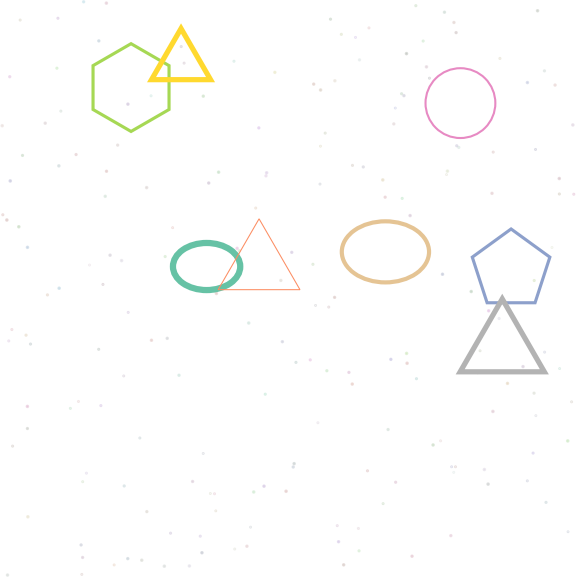[{"shape": "oval", "thickness": 3, "radius": 0.29, "center": [0.358, 0.538]}, {"shape": "triangle", "thickness": 0.5, "radius": 0.41, "center": [0.449, 0.538]}, {"shape": "pentagon", "thickness": 1.5, "radius": 0.35, "center": [0.885, 0.532]}, {"shape": "circle", "thickness": 1, "radius": 0.3, "center": [0.797, 0.821]}, {"shape": "hexagon", "thickness": 1.5, "radius": 0.38, "center": [0.227, 0.848]}, {"shape": "triangle", "thickness": 2.5, "radius": 0.3, "center": [0.313, 0.891]}, {"shape": "oval", "thickness": 2, "radius": 0.38, "center": [0.667, 0.563]}, {"shape": "triangle", "thickness": 2.5, "radius": 0.42, "center": [0.87, 0.397]}]